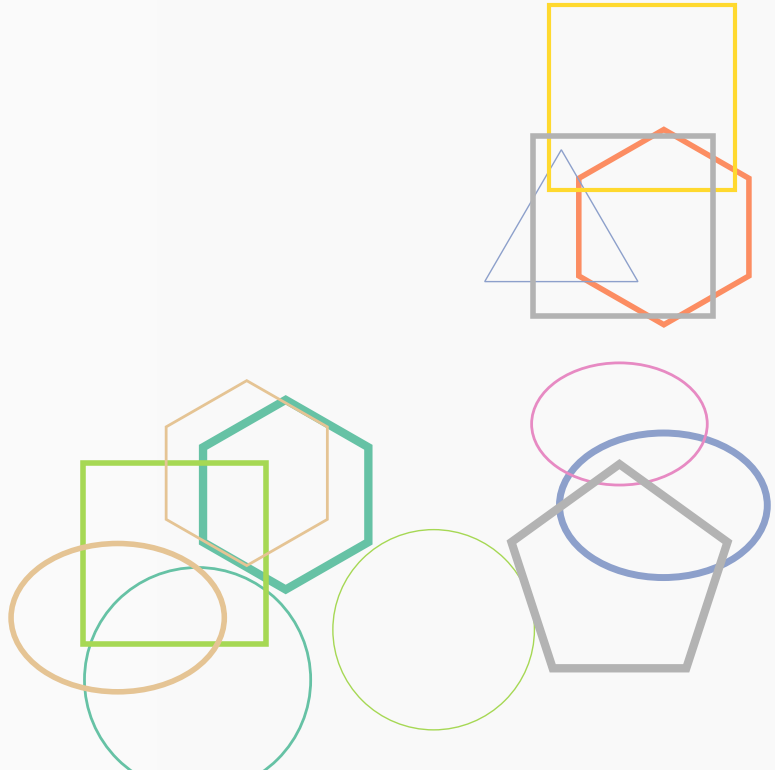[{"shape": "hexagon", "thickness": 3, "radius": 0.62, "center": [0.369, 0.358]}, {"shape": "circle", "thickness": 1, "radius": 0.73, "center": [0.255, 0.117]}, {"shape": "hexagon", "thickness": 2, "radius": 0.63, "center": [0.857, 0.705]}, {"shape": "oval", "thickness": 2.5, "radius": 0.67, "center": [0.856, 0.344]}, {"shape": "triangle", "thickness": 0.5, "radius": 0.57, "center": [0.724, 0.691]}, {"shape": "oval", "thickness": 1, "radius": 0.57, "center": [0.799, 0.449]}, {"shape": "square", "thickness": 2, "radius": 0.59, "center": [0.225, 0.282]}, {"shape": "circle", "thickness": 0.5, "radius": 0.65, "center": [0.56, 0.182]}, {"shape": "square", "thickness": 1.5, "radius": 0.6, "center": [0.828, 0.873]}, {"shape": "oval", "thickness": 2, "radius": 0.69, "center": [0.152, 0.198]}, {"shape": "hexagon", "thickness": 1, "radius": 0.6, "center": [0.318, 0.386]}, {"shape": "pentagon", "thickness": 3, "radius": 0.73, "center": [0.799, 0.251]}, {"shape": "square", "thickness": 2, "radius": 0.58, "center": [0.804, 0.706]}]